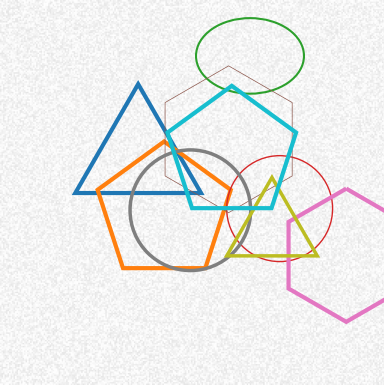[{"shape": "triangle", "thickness": 3, "radius": 0.94, "center": [0.359, 0.593]}, {"shape": "pentagon", "thickness": 3, "radius": 0.91, "center": [0.426, 0.451]}, {"shape": "oval", "thickness": 1.5, "radius": 0.7, "center": [0.649, 0.855]}, {"shape": "circle", "thickness": 1, "radius": 0.69, "center": [0.726, 0.458]}, {"shape": "hexagon", "thickness": 0.5, "radius": 0.95, "center": [0.594, 0.638]}, {"shape": "hexagon", "thickness": 3, "radius": 0.86, "center": [0.899, 0.337]}, {"shape": "circle", "thickness": 2.5, "radius": 0.78, "center": [0.494, 0.454]}, {"shape": "triangle", "thickness": 2.5, "radius": 0.68, "center": [0.706, 0.403]}, {"shape": "pentagon", "thickness": 3, "radius": 0.88, "center": [0.602, 0.601]}]